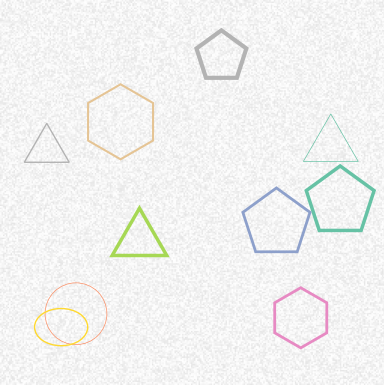[{"shape": "triangle", "thickness": 0.5, "radius": 0.41, "center": [0.859, 0.622]}, {"shape": "pentagon", "thickness": 2.5, "radius": 0.46, "center": [0.884, 0.476]}, {"shape": "circle", "thickness": 0.5, "radius": 0.4, "center": [0.197, 0.185]}, {"shape": "pentagon", "thickness": 2, "radius": 0.46, "center": [0.718, 0.42]}, {"shape": "hexagon", "thickness": 2, "radius": 0.39, "center": [0.781, 0.175]}, {"shape": "triangle", "thickness": 2.5, "radius": 0.41, "center": [0.362, 0.377]}, {"shape": "oval", "thickness": 1, "radius": 0.35, "center": [0.159, 0.15]}, {"shape": "hexagon", "thickness": 1.5, "radius": 0.49, "center": [0.313, 0.684]}, {"shape": "triangle", "thickness": 1, "radius": 0.34, "center": [0.121, 0.612]}, {"shape": "pentagon", "thickness": 3, "radius": 0.34, "center": [0.575, 0.853]}]